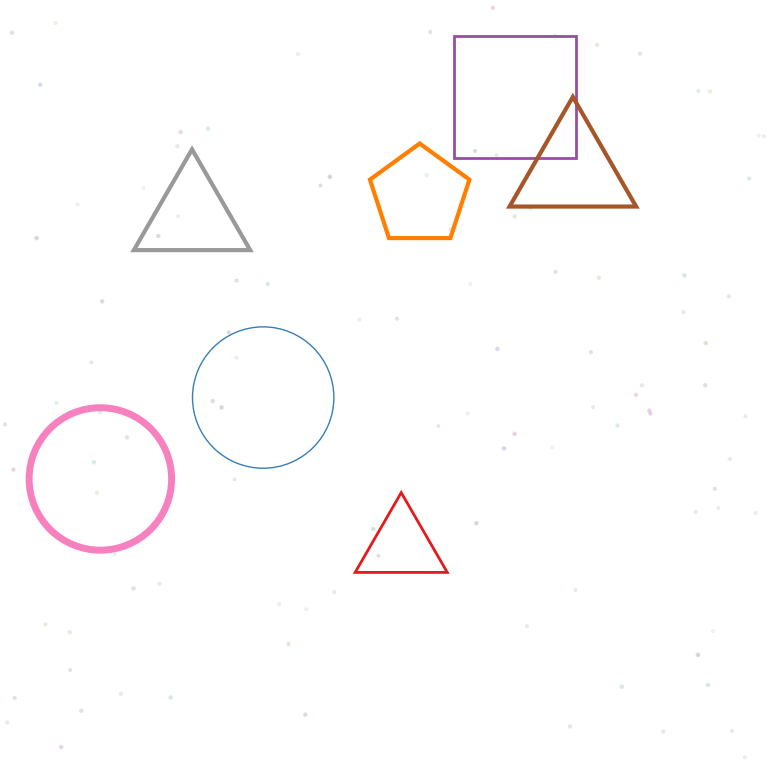[{"shape": "triangle", "thickness": 1, "radius": 0.35, "center": [0.521, 0.291]}, {"shape": "circle", "thickness": 0.5, "radius": 0.46, "center": [0.342, 0.484]}, {"shape": "square", "thickness": 1, "radius": 0.4, "center": [0.669, 0.874]}, {"shape": "pentagon", "thickness": 1.5, "radius": 0.34, "center": [0.545, 0.746]}, {"shape": "triangle", "thickness": 1.5, "radius": 0.47, "center": [0.744, 0.779]}, {"shape": "circle", "thickness": 2.5, "radius": 0.46, "center": [0.13, 0.378]}, {"shape": "triangle", "thickness": 1.5, "radius": 0.44, "center": [0.249, 0.719]}]